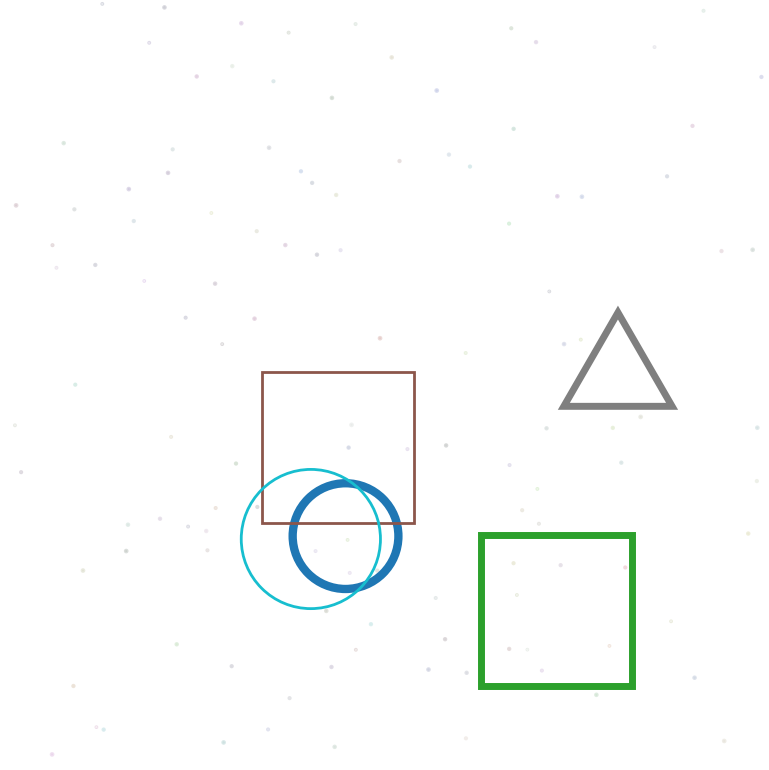[{"shape": "circle", "thickness": 3, "radius": 0.34, "center": [0.449, 0.304]}, {"shape": "square", "thickness": 2.5, "radius": 0.49, "center": [0.723, 0.207]}, {"shape": "square", "thickness": 1, "radius": 0.49, "center": [0.439, 0.419]}, {"shape": "triangle", "thickness": 2.5, "radius": 0.41, "center": [0.803, 0.513]}, {"shape": "circle", "thickness": 1, "radius": 0.45, "center": [0.404, 0.3]}]